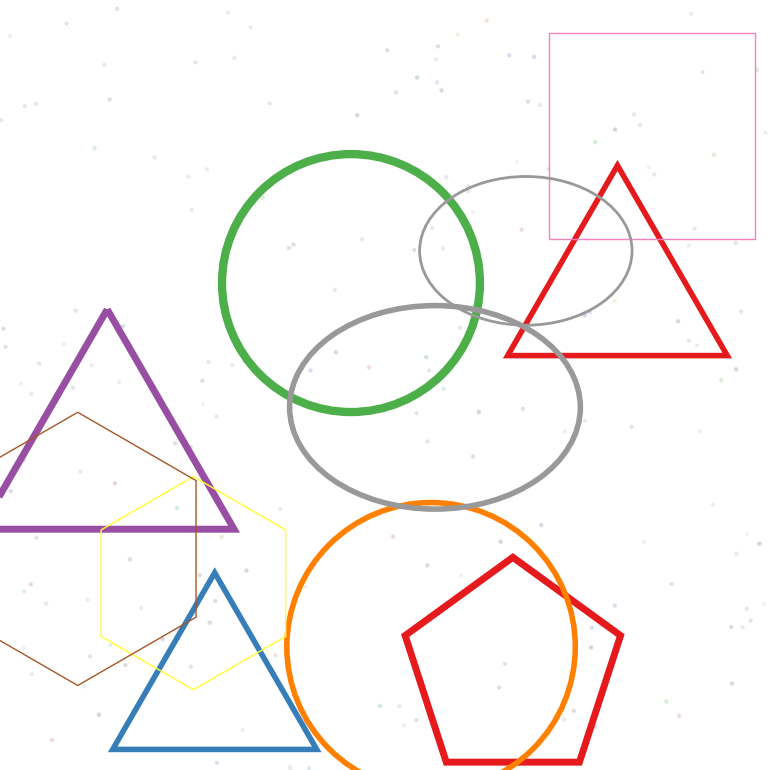[{"shape": "triangle", "thickness": 2, "radius": 0.82, "center": [0.802, 0.621]}, {"shape": "pentagon", "thickness": 2.5, "radius": 0.74, "center": [0.666, 0.129]}, {"shape": "triangle", "thickness": 2, "radius": 0.76, "center": [0.279, 0.103]}, {"shape": "circle", "thickness": 3, "radius": 0.84, "center": [0.456, 0.632]}, {"shape": "triangle", "thickness": 2.5, "radius": 0.95, "center": [0.139, 0.408]}, {"shape": "circle", "thickness": 2, "radius": 0.94, "center": [0.56, 0.16]}, {"shape": "hexagon", "thickness": 0.5, "radius": 0.69, "center": [0.251, 0.243]}, {"shape": "hexagon", "thickness": 0.5, "radius": 0.89, "center": [0.101, 0.287]}, {"shape": "square", "thickness": 0.5, "radius": 0.67, "center": [0.847, 0.823]}, {"shape": "oval", "thickness": 2, "radius": 0.94, "center": [0.565, 0.471]}, {"shape": "oval", "thickness": 1, "radius": 0.69, "center": [0.683, 0.674]}]